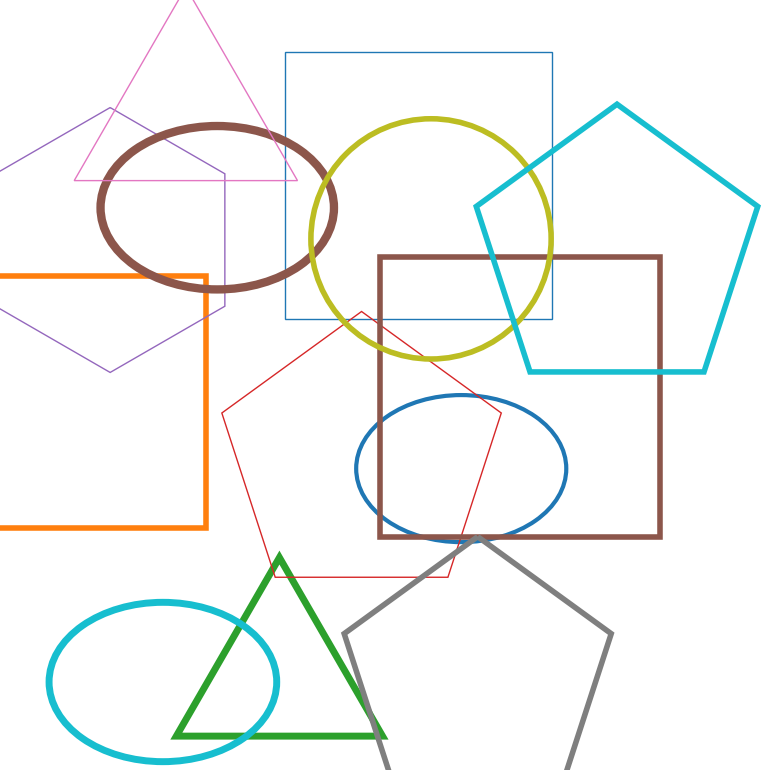[{"shape": "oval", "thickness": 1.5, "radius": 0.68, "center": [0.599, 0.391]}, {"shape": "square", "thickness": 0.5, "radius": 0.87, "center": [0.543, 0.759]}, {"shape": "square", "thickness": 2, "radius": 0.82, "center": [0.104, 0.478]}, {"shape": "triangle", "thickness": 2.5, "radius": 0.77, "center": [0.363, 0.121]}, {"shape": "pentagon", "thickness": 0.5, "radius": 0.95, "center": [0.47, 0.405]}, {"shape": "hexagon", "thickness": 0.5, "radius": 0.86, "center": [0.143, 0.688]}, {"shape": "square", "thickness": 2, "radius": 0.91, "center": [0.676, 0.484]}, {"shape": "oval", "thickness": 3, "radius": 0.76, "center": [0.282, 0.73]}, {"shape": "triangle", "thickness": 0.5, "radius": 0.84, "center": [0.241, 0.849]}, {"shape": "pentagon", "thickness": 2, "radius": 0.91, "center": [0.62, 0.121]}, {"shape": "circle", "thickness": 2, "radius": 0.78, "center": [0.56, 0.69]}, {"shape": "pentagon", "thickness": 2, "radius": 0.96, "center": [0.801, 0.672]}, {"shape": "oval", "thickness": 2.5, "radius": 0.74, "center": [0.212, 0.114]}]